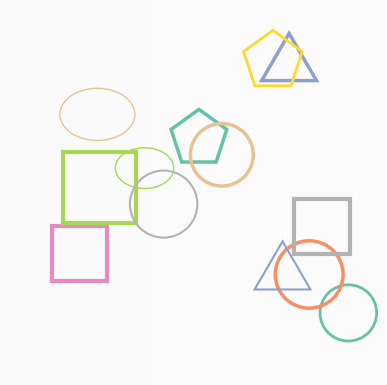[{"shape": "circle", "thickness": 2, "radius": 0.37, "center": [0.899, 0.187]}, {"shape": "pentagon", "thickness": 2.5, "radius": 0.38, "center": [0.513, 0.64]}, {"shape": "circle", "thickness": 2.5, "radius": 0.44, "center": [0.798, 0.287]}, {"shape": "triangle", "thickness": 2.5, "radius": 0.41, "center": [0.746, 0.831]}, {"shape": "triangle", "thickness": 1.5, "radius": 0.42, "center": [0.729, 0.29]}, {"shape": "square", "thickness": 3, "radius": 0.35, "center": [0.206, 0.342]}, {"shape": "oval", "thickness": 1, "radius": 0.38, "center": [0.373, 0.563]}, {"shape": "square", "thickness": 3, "radius": 0.47, "center": [0.257, 0.513]}, {"shape": "pentagon", "thickness": 2, "radius": 0.4, "center": [0.704, 0.842]}, {"shape": "circle", "thickness": 2.5, "radius": 0.41, "center": [0.572, 0.598]}, {"shape": "oval", "thickness": 1, "radius": 0.48, "center": [0.251, 0.703]}, {"shape": "square", "thickness": 3, "radius": 0.36, "center": [0.831, 0.412]}, {"shape": "circle", "thickness": 1.5, "radius": 0.44, "center": [0.422, 0.47]}]